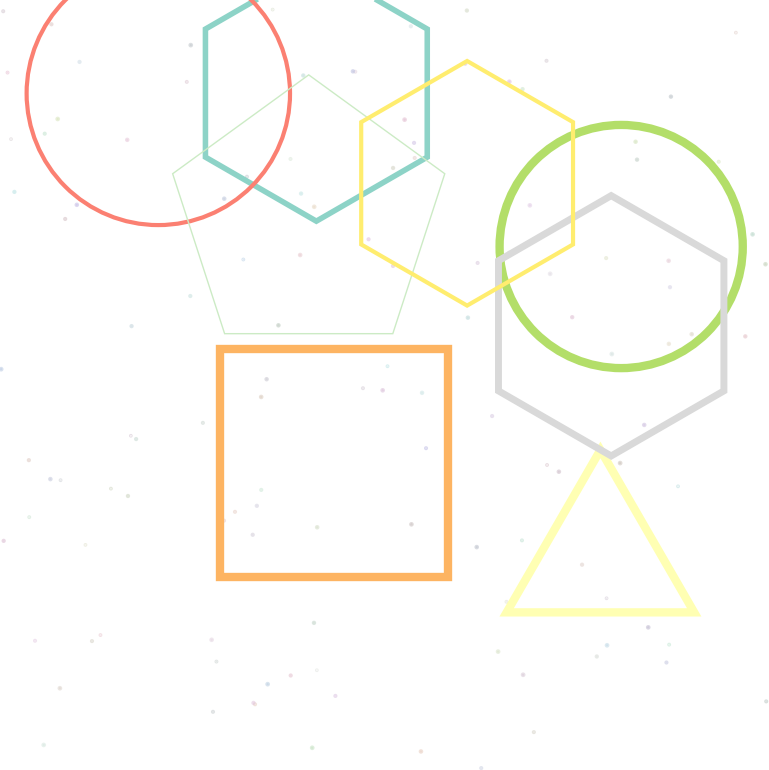[{"shape": "hexagon", "thickness": 2, "radius": 0.83, "center": [0.411, 0.879]}, {"shape": "triangle", "thickness": 3, "radius": 0.7, "center": [0.78, 0.275]}, {"shape": "circle", "thickness": 1.5, "radius": 0.86, "center": [0.206, 0.879]}, {"shape": "square", "thickness": 3, "radius": 0.74, "center": [0.434, 0.399]}, {"shape": "circle", "thickness": 3, "radius": 0.79, "center": [0.807, 0.68]}, {"shape": "hexagon", "thickness": 2.5, "radius": 0.85, "center": [0.794, 0.577]}, {"shape": "pentagon", "thickness": 0.5, "radius": 0.93, "center": [0.401, 0.717]}, {"shape": "hexagon", "thickness": 1.5, "radius": 0.79, "center": [0.607, 0.762]}]